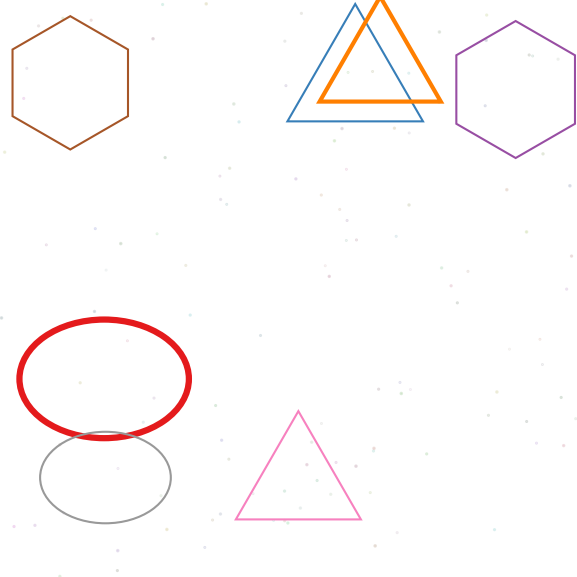[{"shape": "oval", "thickness": 3, "radius": 0.73, "center": [0.18, 0.343]}, {"shape": "triangle", "thickness": 1, "radius": 0.68, "center": [0.615, 0.857]}, {"shape": "hexagon", "thickness": 1, "radius": 0.59, "center": [0.893, 0.844]}, {"shape": "triangle", "thickness": 2, "radius": 0.61, "center": [0.658, 0.884]}, {"shape": "hexagon", "thickness": 1, "radius": 0.58, "center": [0.122, 0.856]}, {"shape": "triangle", "thickness": 1, "radius": 0.62, "center": [0.517, 0.162]}, {"shape": "oval", "thickness": 1, "radius": 0.57, "center": [0.183, 0.172]}]